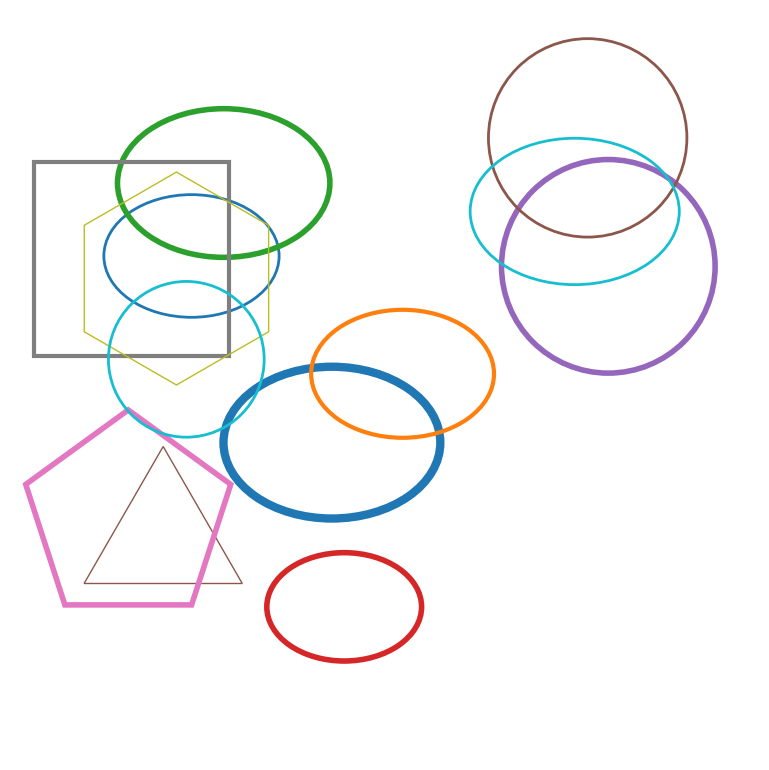[{"shape": "oval", "thickness": 1, "radius": 0.57, "center": [0.249, 0.668]}, {"shape": "oval", "thickness": 3, "radius": 0.7, "center": [0.431, 0.425]}, {"shape": "oval", "thickness": 1.5, "radius": 0.59, "center": [0.523, 0.515]}, {"shape": "oval", "thickness": 2, "radius": 0.69, "center": [0.291, 0.762]}, {"shape": "oval", "thickness": 2, "radius": 0.5, "center": [0.447, 0.212]}, {"shape": "circle", "thickness": 2, "radius": 0.69, "center": [0.79, 0.654]}, {"shape": "circle", "thickness": 1, "radius": 0.64, "center": [0.763, 0.821]}, {"shape": "triangle", "thickness": 0.5, "radius": 0.59, "center": [0.212, 0.302]}, {"shape": "pentagon", "thickness": 2, "radius": 0.7, "center": [0.167, 0.328]}, {"shape": "square", "thickness": 1.5, "radius": 0.63, "center": [0.171, 0.664]}, {"shape": "hexagon", "thickness": 0.5, "radius": 0.69, "center": [0.229, 0.638]}, {"shape": "circle", "thickness": 1, "radius": 0.51, "center": [0.242, 0.533]}, {"shape": "oval", "thickness": 1, "radius": 0.68, "center": [0.746, 0.725]}]